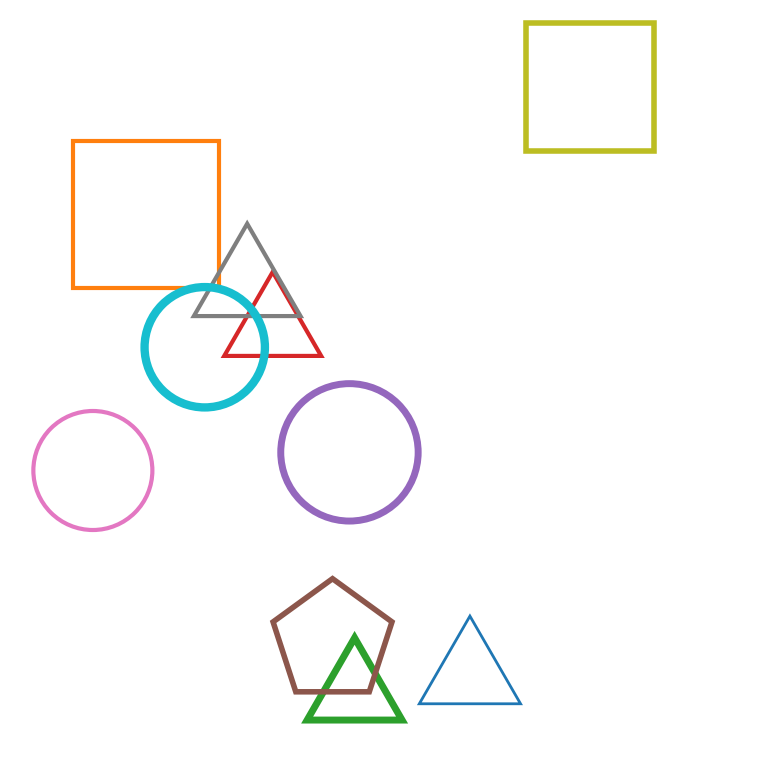[{"shape": "triangle", "thickness": 1, "radius": 0.38, "center": [0.61, 0.124]}, {"shape": "square", "thickness": 1.5, "radius": 0.48, "center": [0.19, 0.722]}, {"shape": "triangle", "thickness": 2.5, "radius": 0.36, "center": [0.461, 0.1]}, {"shape": "triangle", "thickness": 1.5, "radius": 0.36, "center": [0.354, 0.574]}, {"shape": "circle", "thickness": 2.5, "radius": 0.45, "center": [0.454, 0.413]}, {"shape": "pentagon", "thickness": 2, "radius": 0.41, "center": [0.432, 0.167]}, {"shape": "circle", "thickness": 1.5, "radius": 0.39, "center": [0.121, 0.389]}, {"shape": "triangle", "thickness": 1.5, "radius": 0.4, "center": [0.321, 0.629]}, {"shape": "square", "thickness": 2, "radius": 0.41, "center": [0.766, 0.887]}, {"shape": "circle", "thickness": 3, "radius": 0.39, "center": [0.266, 0.549]}]